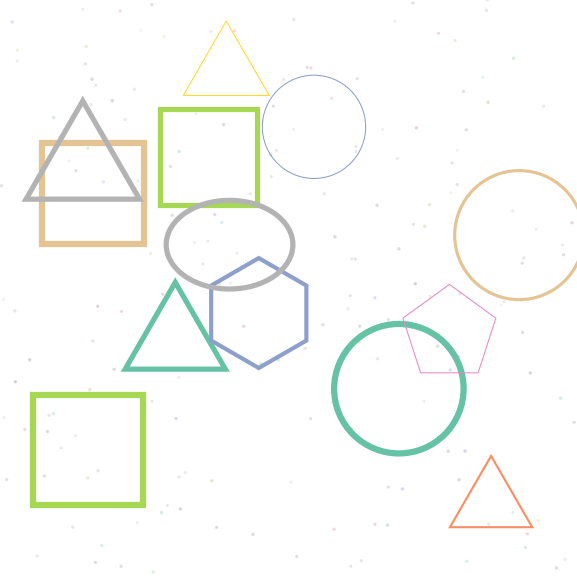[{"shape": "circle", "thickness": 3, "radius": 0.56, "center": [0.691, 0.326]}, {"shape": "triangle", "thickness": 2.5, "radius": 0.5, "center": [0.303, 0.41]}, {"shape": "triangle", "thickness": 1, "radius": 0.41, "center": [0.85, 0.127]}, {"shape": "circle", "thickness": 0.5, "radius": 0.45, "center": [0.544, 0.78]}, {"shape": "hexagon", "thickness": 2, "radius": 0.48, "center": [0.448, 0.457]}, {"shape": "pentagon", "thickness": 0.5, "radius": 0.42, "center": [0.778, 0.422]}, {"shape": "square", "thickness": 3, "radius": 0.47, "center": [0.153, 0.22]}, {"shape": "square", "thickness": 2.5, "radius": 0.42, "center": [0.361, 0.727]}, {"shape": "triangle", "thickness": 0.5, "radius": 0.43, "center": [0.392, 0.877]}, {"shape": "square", "thickness": 3, "radius": 0.44, "center": [0.161, 0.663]}, {"shape": "circle", "thickness": 1.5, "radius": 0.56, "center": [0.899, 0.592]}, {"shape": "oval", "thickness": 2.5, "radius": 0.55, "center": [0.397, 0.575]}, {"shape": "triangle", "thickness": 2.5, "radius": 0.57, "center": [0.143, 0.711]}]